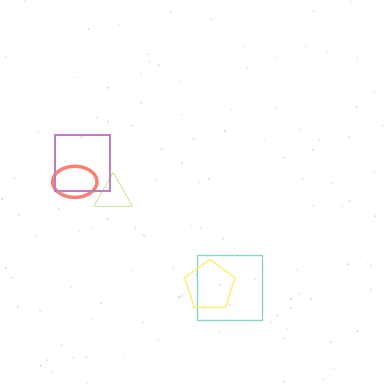[{"shape": "square", "thickness": 1, "radius": 0.43, "center": [0.596, 0.254]}, {"shape": "oval", "thickness": 2.5, "radius": 0.29, "center": [0.194, 0.528]}, {"shape": "triangle", "thickness": 0.5, "radius": 0.29, "center": [0.294, 0.493]}, {"shape": "square", "thickness": 1.5, "radius": 0.36, "center": [0.215, 0.577]}, {"shape": "pentagon", "thickness": 1, "radius": 0.34, "center": [0.545, 0.257]}]